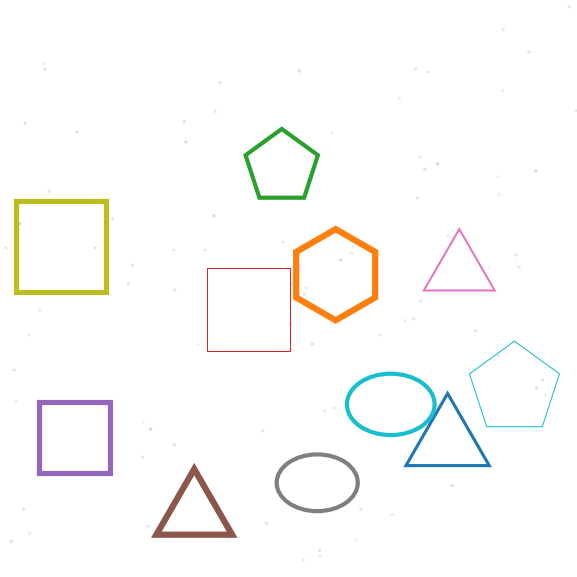[{"shape": "triangle", "thickness": 1.5, "radius": 0.42, "center": [0.775, 0.235]}, {"shape": "hexagon", "thickness": 3, "radius": 0.39, "center": [0.581, 0.523]}, {"shape": "pentagon", "thickness": 2, "radius": 0.33, "center": [0.488, 0.71]}, {"shape": "square", "thickness": 0.5, "radius": 0.36, "center": [0.43, 0.464]}, {"shape": "square", "thickness": 2.5, "radius": 0.31, "center": [0.129, 0.241]}, {"shape": "triangle", "thickness": 3, "radius": 0.38, "center": [0.336, 0.111]}, {"shape": "triangle", "thickness": 1, "radius": 0.35, "center": [0.795, 0.532]}, {"shape": "oval", "thickness": 2, "radius": 0.35, "center": [0.549, 0.163]}, {"shape": "square", "thickness": 2.5, "radius": 0.39, "center": [0.105, 0.572]}, {"shape": "oval", "thickness": 2, "radius": 0.38, "center": [0.677, 0.299]}, {"shape": "pentagon", "thickness": 0.5, "radius": 0.41, "center": [0.891, 0.326]}]